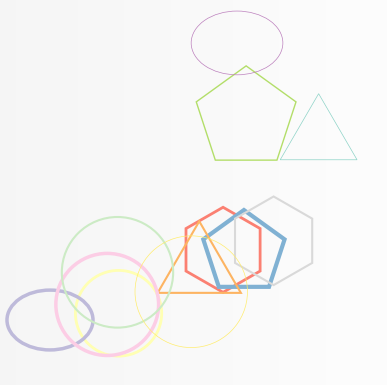[{"shape": "triangle", "thickness": 0.5, "radius": 0.57, "center": [0.822, 0.642]}, {"shape": "circle", "thickness": 2, "radius": 0.56, "center": [0.306, 0.186]}, {"shape": "oval", "thickness": 2.5, "radius": 0.55, "center": [0.129, 0.169]}, {"shape": "hexagon", "thickness": 2, "radius": 0.55, "center": [0.576, 0.351]}, {"shape": "pentagon", "thickness": 3, "radius": 0.55, "center": [0.629, 0.344]}, {"shape": "triangle", "thickness": 1.5, "radius": 0.62, "center": [0.514, 0.301]}, {"shape": "pentagon", "thickness": 1, "radius": 0.68, "center": [0.635, 0.694]}, {"shape": "circle", "thickness": 2.5, "radius": 0.66, "center": [0.277, 0.209]}, {"shape": "hexagon", "thickness": 1.5, "radius": 0.58, "center": [0.706, 0.375]}, {"shape": "oval", "thickness": 0.5, "radius": 0.59, "center": [0.612, 0.888]}, {"shape": "circle", "thickness": 1.5, "radius": 0.72, "center": [0.303, 0.293]}, {"shape": "circle", "thickness": 0.5, "radius": 0.73, "center": [0.494, 0.242]}]